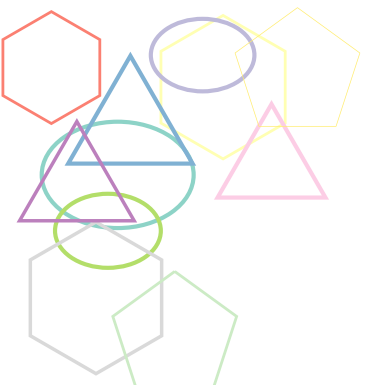[{"shape": "oval", "thickness": 3, "radius": 0.99, "center": [0.306, 0.546]}, {"shape": "hexagon", "thickness": 2, "radius": 0.93, "center": [0.579, 0.774]}, {"shape": "oval", "thickness": 3, "radius": 0.67, "center": [0.526, 0.857]}, {"shape": "hexagon", "thickness": 2, "radius": 0.73, "center": [0.133, 0.824]}, {"shape": "triangle", "thickness": 3, "radius": 0.93, "center": [0.339, 0.668]}, {"shape": "oval", "thickness": 3, "radius": 0.69, "center": [0.28, 0.401]}, {"shape": "triangle", "thickness": 3, "radius": 0.81, "center": [0.705, 0.568]}, {"shape": "hexagon", "thickness": 2.5, "radius": 0.98, "center": [0.249, 0.226]}, {"shape": "triangle", "thickness": 2.5, "radius": 0.86, "center": [0.2, 0.513]}, {"shape": "pentagon", "thickness": 2, "radius": 0.85, "center": [0.454, 0.126]}, {"shape": "pentagon", "thickness": 0.5, "radius": 0.85, "center": [0.773, 0.81]}]